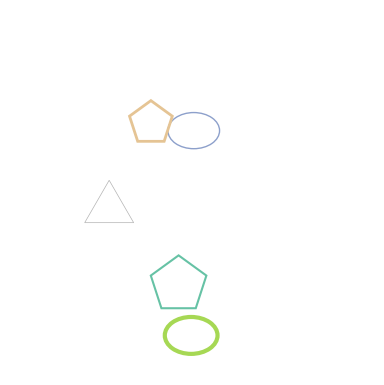[{"shape": "pentagon", "thickness": 1.5, "radius": 0.38, "center": [0.464, 0.261]}, {"shape": "oval", "thickness": 1, "radius": 0.34, "center": [0.503, 0.661]}, {"shape": "oval", "thickness": 3, "radius": 0.34, "center": [0.497, 0.129]}, {"shape": "pentagon", "thickness": 2, "radius": 0.29, "center": [0.392, 0.68]}, {"shape": "triangle", "thickness": 0.5, "radius": 0.37, "center": [0.284, 0.458]}]